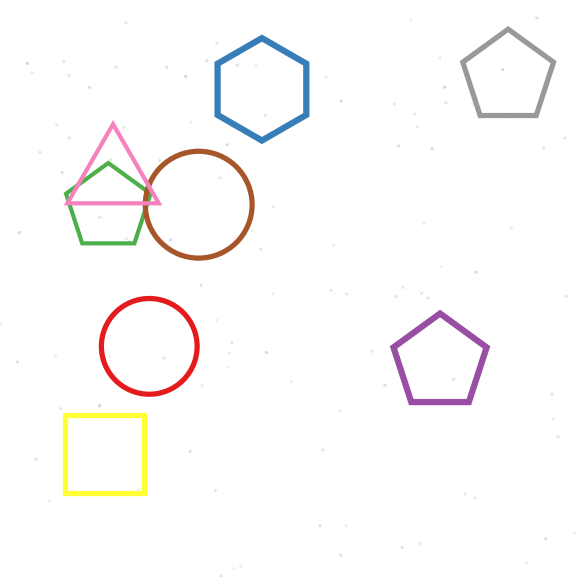[{"shape": "circle", "thickness": 2.5, "radius": 0.41, "center": [0.258, 0.399]}, {"shape": "hexagon", "thickness": 3, "radius": 0.44, "center": [0.454, 0.844]}, {"shape": "pentagon", "thickness": 2, "radius": 0.38, "center": [0.188, 0.64]}, {"shape": "pentagon", "thickness": 3, "radius": 0.42, "center": [0.762, 0.371]}, {"shape": "square", "thickness": 2.5, "radius": 0.34, "center": [0.181, 0.213]}, {"shape": "circle", "thickness": 2.5, "radius": 0.46, "center": [0.344, 0.645]}, {"shape": "triangle", "thickness": 2, "radius": 0.46, "center": [0.196, 0.693]}, {"shape": "pentagon", "thickness": 2.5, "radius": 0.41, "center": [0.88, 0.866]}]